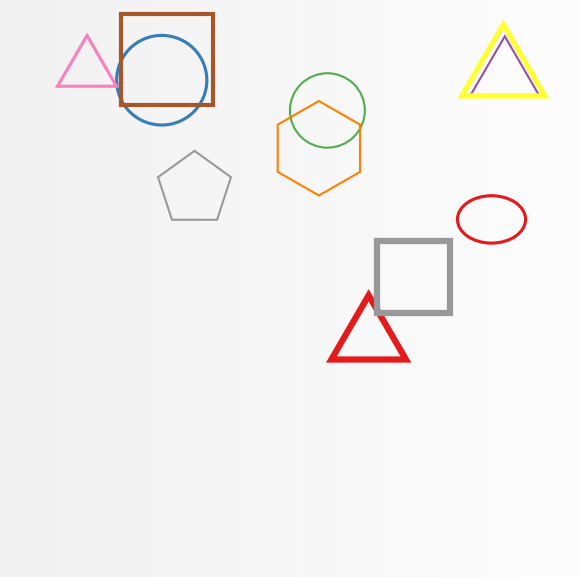[{"shape": "triangle", "thickness": 3, "radius": 0.37, "center": [0.634, 0.414]}, {"shape": "oval", "thickness": 1.5, "radius": 0.29, "center": [0.846, 0.619]}, {"shape": "circle", "thickness": 1.5, "radius": 0.39, "center": [0.278, 0.86]}, {"shape": "circle", "thickness": 1, "radius": 0.32, "center": [0.563, 0.808]}, {"shape": "triangle", "thickness": 1, "radius": 0.34, "center": [0.868, 0.868]}, {"shape": "hexagon", "thickness": 1, "radius": 0.41, "center": [0.549, 0.742]}, {"shape": "triangle", "thickness": 2.5, "radius": 0.41, "center": [0.866, 0.874]}, {"shape": "square", "thickness": 2, "radius": 0.39, "center": [0.287, 0.897]}, {"shape": "triangle", "thickness": 1.5, "radius": 0.29, "center": [0.15, 0.879]}, {"shape": "square", "thickness": 3, "radius": 0.31, "center": [0.711, 0.52]}, {"shape": "pentagon", "thickness": 1, "radius": 0.33, "center": [0.335, 0.672]}]